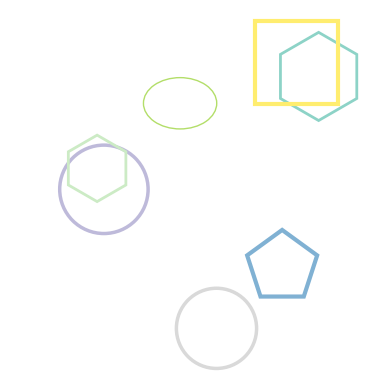[{"shape": "hexagon", "thickness": 2, "radius": 0.57, "center": [0.828, 0.801]}, {"shape": "circle", "thickness": 2.5, "radius": 0.57, "center": [0.27, 0.508]}, {"shape": "pentagon", "thickness": 3, "radius": 0.48, "center": [0.733, 0.307]}, {"shape": "oval", "thickness": 1, "radius": 0.48, "center": [0.468, 0.732]}, {"shape": "circle", "thickness": 2.5, "radius": 0.52, "center": [0.562, 0.147]}, {"shape": "hexagon", "thickness": 2, "radius": 0.43, "center": [0.252, 0.563]}, {"shape": "square", "thickness": 3, "radius": 0.54, "center": [0.77, 0.837]}]